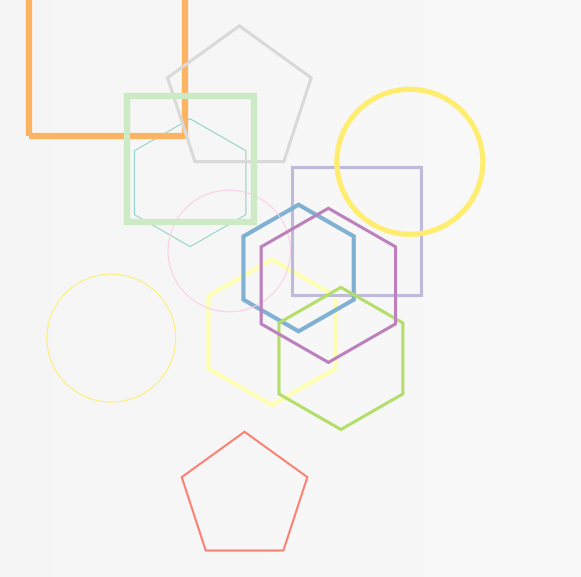[{"shape": "hexagon", "thickness": 0.5, "radius": 0.55, "center": [0.327, 0.683]}, {"shape": "hexagon", "thickness": 2, "radius": 0.63, "center": [0.468, 0.424]}, {"shape": "square", "thickness": 1.5, "radius": 0.55, "center": [0.614, 0.599]}, {"shape": "pentagon", "thickness": 1, "radius": 0.57, "center": [0.421, 0.138]}, {"shape": "hexagon", "thickness": 2, "radius": 0.55, "center": [0.514, 0.535]}, {"shape": "square", "thickness": 3, "radius": 0.67, "center": [0.184, 0.898]}, {"shape": "hexagon", "thickness": 1.5, "radius": 0.62, "center": [0.586, 0.378]}, {"shape": "circle", "thickness": 0.5, "radius": 0.53, "center": [0.394, 0.565]}, {"shape": "pentagon", "thickness": 1.5, "radius": 0.65, "center": [0.412, 0.824]}, {"shape": "hexagon", "thickness": 1.5, "radius": 0.67, "center": [0.565, 0.505]}, {"shape": "square", "thickness": 3, "radius": 0.55, "center": [0.327, 0.724]}, {"shape": "circle", "thickness": 2.5, "radius": 0.63, "center": [0.705, 0.719]}, {"shape": "circle", "thickness": 0.5, "radius": 0.55, "center": [0.191, 0.414]}]